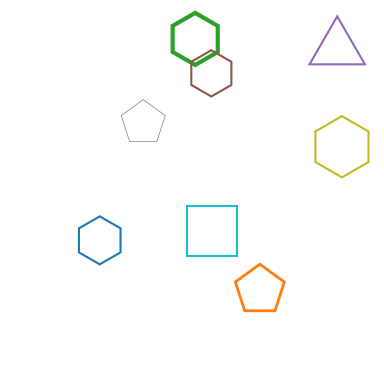[{"shape": "hexagon", "thickness": 1.5, "radius": 0.31, "center": [0.259, 0.376]}, {"shape": "pentagon", "thickness": 2, "radius": 0.33, "center": [0.675, 0.247]}, {"shape": "hexagon", "thickness": 3, "radius": 0.34, "center": [0.507, 0.899]}, {"shape": "triangle", "thickness": 1.5, "radius": 0.42, "center": [0.876, 0.874]}, {"shape": "hexagon", "thickness": 1.5, "radius": 0.3, "center": [0.549, 0.809]}, {"shape": "pentagon", "thickness": 0.5, "radius": 0.3, "center": [0.372, 0.681]}, {"shape": "hexagon", "thickness": 1.5, "radius": 0.4, "center": [0.888, 0.619]}, {"shape": "square", "thickness": 1.5, "radius": 0.33, "center": [0.551, 0.4]}]